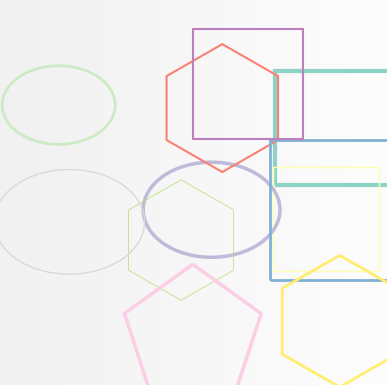[{"shape": "square", "thickness": 3, "radius": 0.74, "center": [0.856, 0.667]}, {"shape": "square", "thickness": 1, "radius": 0.68, "center": [0.841, 0.431]}, {"shape": "oval", "thickness": 2.5, "radius": 0.88, "center": [0.546, 0.455]}, {"shape": "hexagon", "thickness": 1.5, "radius": 0.83, "center": [0.574, 0.719]}, {"shape": "square", "thickness": 2, "radius": 0.91, "center": [0.879, 0.454]}, {"shape": "hexagon", "thickness": 0.5, "radius": 0.78, "center": [0.467, 0.376]}, {"shape": "pentagon", "thickness": 2.5, "radius": 0.93, "center": [0.498, 0.128]}, {"shape": "oval", "thickness": 1, "radius": 0.97, "center": [0.179, 0.424]}, {"shape": "square", "thickness": 1.5, "radius": 0.72, "center": [0.64, 0.783]}, {"shape": "oval", "thickness": 2, "radius": 0.73, "center": [0.151, 0.727]}, {"shape": "hexagon", "thickness": 2, "radius": 0.86, "center": [0.877, 0.166]}]